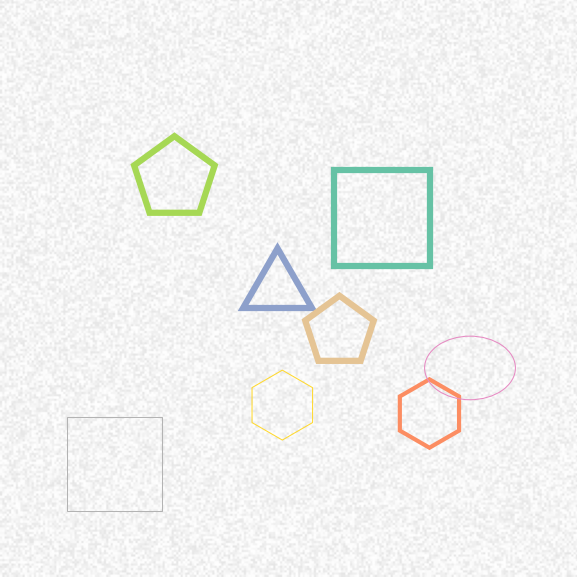[{"shape": "square", "thickness": 3, "radius": 0.42, "center": [0.661, 0.622]}, {"shape": "hexagon", "thickness": 2, "radius": 0.3, "center": [0.744, 0.283]}, {"shape": "triangle", "thickness": 3, "radius": 0.34, "center": [0.481, 0.5]}, {"shape": "oval", "thickness": 0.5, "radius": 0.39, "center": [0.814, 0.362]}, {"shape": "pentagon", "thickness": 3, "radius": 0.37, "center": [0.302, 0.69]}, {"shape": "hexagon", "thickness": 0.5, "radius": 0.3, "center": [0.489, 0.298]}, {"shape": "pentagon", "thickness": 3, "radius": 0.31, "center": [0.588, 0.425]}, {"shape": "square", "thickness": 0.5, "radius": 0.41, "center": [0.198, 0.196]}]